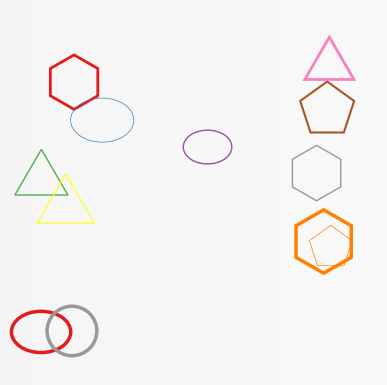[{"shape": "oval", "thickness": 2.5, "radius": 0.38, "center": [0.106, 0.138]}, {"shape": "hexagon", "thickness": 2, "radius": 0.35, "center": [0.191, 0.787]}, {"shape": "oval", "thickness": 0.5, "radius": 0.41, "center": [0.264, 0.688]}, {"shape": "triangle", "thickness": 1, "radius": 0.4, "center": [0.107, 0.533]}, {"shape": "oval", "thickness": 1, "radius": 0.31, "center": [0.536, 0.618]}, {"shape": "hexagon", "thickness": 2.5, "radius": 0.41, "center": [0.835, 0.373]}, {"shape": "pentagon", "thickness": 0.5, "radius": 0.29, "center": [0.854, 0.357]}, {"shape": "triangle", "thickness": 1, "radius": 0.43, "center": [0.17, 0.463]}, {"shape": "pentagon", "thickness": 1.5, "radius": 0.37, "center": [0.844, 0.715]}, {"shape": "triangle", "thickness": 2, "radius": 0.37, "center": [0.85, 0.83]}, {"shape": "hexagon", "thickness": 1, "radius": 0.36, "center": [0.817, 0.55]}, {"shape": "circle", "thickness": 2.5, "radius": 0.32, "center": [0.186, 0.14]}]